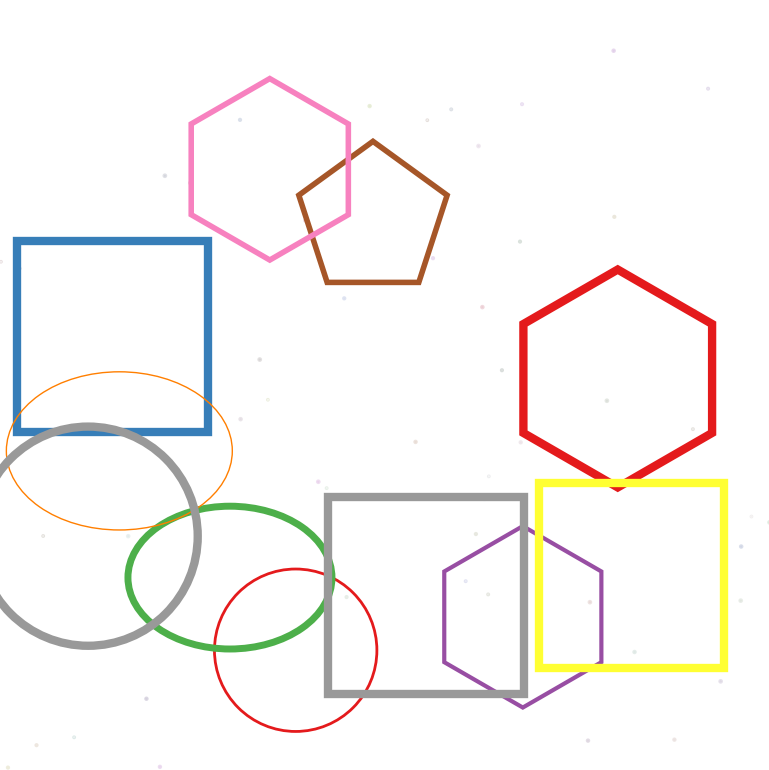[{"shape": "hexagon", "thickness": 3, "radius": 0.71, "center": [0.802, 0.508]}, {"shape": "circle", "thickness": 1, "radius": 0.53, "center": [0.384, 0.156]}, {"shape": "square", "thickness": 3, "radius": 0.62, "center": [0.146, 0.563]}, {"shape": "oval", "thickness": 2.5, "radius": 0.66, "center": [0.299, 0.25]}, {"shape": "hexagon", "thickness": 1.5, "radius": 0.59, "center": [0.679, 0.199]}, {"shape": "oval", "thickness": 0.5, "radius": 0.73, "center": [0.155, 0.414]}, {"shape": "square", "thickness": 3, "radius": 0.6, "center": [0.82, 0.252]}, {"shape": "pentagon", "thickness": 2, "radius": 0.51, "center": [0.484, 0.715]}, {"shape": "hexagon", "thickness": 2, "radius": 0.59, "center": [0.35, 0.78]}, {"shape": "square", "thickness": 3, "radius": 0.64, "center": [0.553, 0.227]}, {"shape": "circle", "thickness": 3, "radius": 0.71, "center": [0.114, 0.304]}]